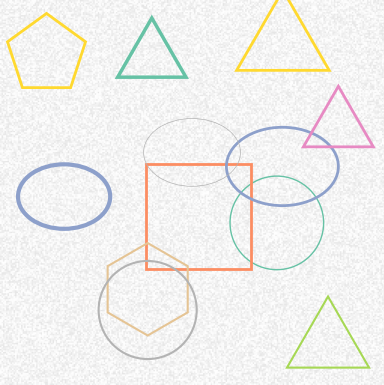[{"shape": "circle", "thickness": 1, "radius": 0.61, "center": [0.719, 0.421]}, {"shape": "triangle", "thickness": 2.5, "radius": 0.51, "center": [0.394, 0.851]}, {"shape": "square", "thickness": 2, "radius": 0.68, "center": [0.515, 0.438]}, {"shape": "oval", "thickness": 2, "radius": 0.73, "center": [0.734, 0.568]}, {"shape": "oval", "thickness": 3, "radius": 0.6, "center": [0.167, 0.489]}, {"shape": "triangle", "thickness": 2, "radius": 0.52, "center": [0.879, 0.671]}, {"shape": "triangle", "thickness": 1.5, "radius": 0.62, "center": [0.852, 0.107]}, {"shape": "triangle", "thickness": 2, "radius": 0.69, "center": [0.735, 0.887]}, {"shape": "pentagon", "thickness": 2, "radius": 0.53, "center": [0.121, 0.859]}, {"shape": "hexagon", "thickness": 1.5, "radius": 0.6, "center": [0.384, 0.249]}, {"shape": "circle", "thickness": 1.5, "radius": 0.64, "center": [0.384, 0.195]}, {"shape": "oval", "thickness": 0.5, "radius": 0.63, "center": [0.499, 0.604]}]